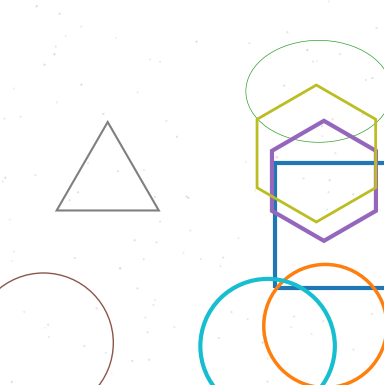[{"shape": "square", "thickness": 3, "radius": 0.81, "center": [0.876, 0.415]}, {"shape": "circle", "thickness": 2.5, "radius": 0.8, "center": [0.845, 0.153]}, {"shape": "oval", "thickness": 0.5, "radius": 0.95, "center": [0.828, 0.763]}, {"shape": "hexagon", "thickness": 3, "radius": 0.78, "center": [0.841, 0.53]}, {"shape": "circle", "thickness": 1, "radius": 0.91, "center": [0.113, 0.109]}, {"shape": "triangle", "thickness": 1.5, "radius": 0.77, "center": [0.28, 0.53]}, {"shape": "hexagon", "thickness": 2, "radius": 0.89, "center": [0.822, 0.601]}, {"shape": "circle", "thickness": 3, "radius": 0.87, "center": [0.695, 0.101]}]